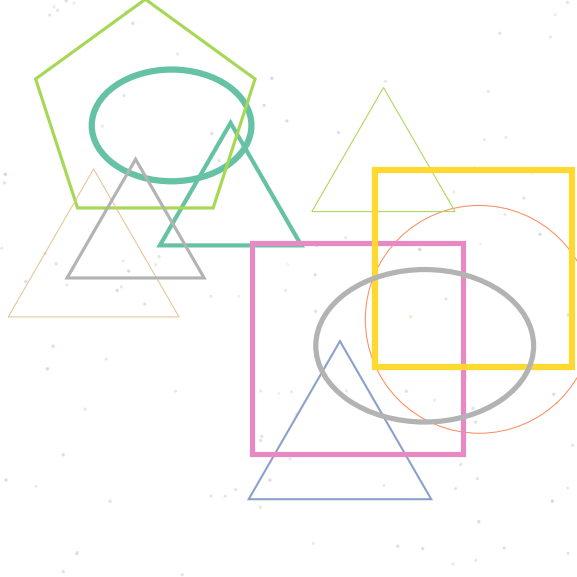[{"shape": "triangle", "thickness": 2, "radius": 0.71, "center": [0.399, 0.645]}, {"shape": "oval", "thickness": 3, "radius": 0.69, "center": [0.297, 0.782]}, {"shape": "circle", "thickness": 0.5, "radius": 0.99, "center": [0.83, 0.446]}, {"shape": "triangle", "thickness": 1, "radius": 0.91, "center": [0.589, 0.226]}, {"shape": "square", "thickness": 2.5, "radius": 0.91, "center": [0.619, 0.396]}, {"shape": "triangle", "thickness": 0.5, "radius": 0.72, "center": [0.664, 0.704]}, {"shape": "pentagon", "thickness": 1.5, "radius": 1.0, "center": [0.252, 0.801]}, {"shape": "square", "thickness": 3, "radius": 0.85, "center": [0.82, 0.534]}, {"shape": "triangle", "thickness": 0.5, "radius": 0.85, "center": [0.162, 0.536]}, {"shape": "triangle", "thickness": 1.5, "radius": 0.69, "center": [0.235, 0.586]}, {"shape": "oval", "thickness": 2.5, "radius": 0.94, "center": [0.735, 0.4]}]